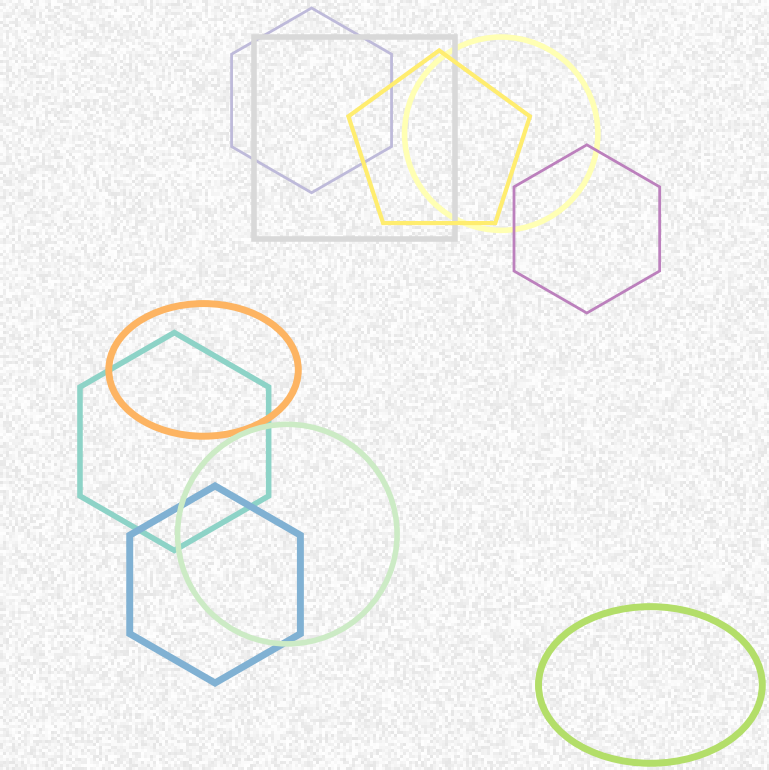[{"shape": "hexagon", "thickness": 2, "radius": 0.71, "center": [0.226, 0.427]}, {"shape": "circle", "thickness": 2, "radius": 0.63, "center": [0.651, 0.826]}, {"shape": "hexagon", "thickness": 1, "radius": 0.6, "center": [0.405, 0.87]}, {"shape": "hexagon", "thickness": 2.5, "radius": 0.64, "center": [0.279, 0.241]}, {"shape": "oval", "thickness": 2.5, "radius": 0.62, "center": [0.264, 0.52]}, {"shape": "oval", "thickness": 2.5, "radius": 0.73, "center": [0.845, 0.11]}, {"shape": "square", "thickness": 2, "radius": 0.66, "center": [0.46, 0.82]}, {"shape": "hexagon", "thickness": 1, "radius": 0.55, "center": [0.762, 0.703]}, {"shape": "circle", "thickness": 2, "radius": 0.71, "center": [0.373, 0.306]}, {"shape": "pentagon", "thickness": 1.5, "radius": 0.62, "center": [0.57, 0.811]}]